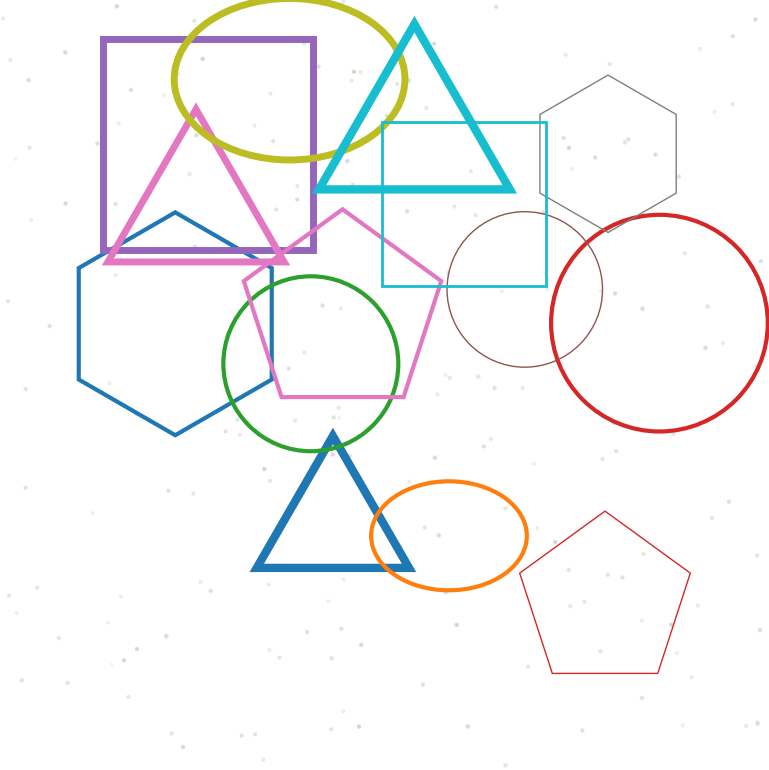[{"shape": "triangle", "thickness": 3, "radius": 0.57, "center": [0.432, 0.32]}, {"shape": "hexagon", "thickness": 1.5, "radius": 0.72, "center": [0.228, 0.579]}, {"shape": "oval", "thickness": 1.5, "radius": 0.51, "center": [0.583, 0.304]}, {"shape": "circle", "thickness": 1.5, "radius": 0.57, "center": [0.404, 0.528]}, {"shape": "circle", "thickness": 1.5, "radius": 0.7, "center": [0.856, 0.58]}, {"shape": "pentagon", "thickness": 0.5, "radius": 0.58, "center": [0.786, 0.22]}, {"shape": "square", "thickness": 2.5, "radius": 0.68, "center": [0.27, 0.812]}, {"shape": "circle", "thickness": 0.5, "radius": 0.5, "center": [0.682, 0.624]}, {"shape": "triangle", "thickness": 2.5, "radius": 0.66, "center": [0.255, 0.726]}, {"shape": "pentagon", "thickness": 1.5, "radius": 0.67, "center": [0.445, 0.593]}, {"shape": "hexagon", "thickness": 0.5, "radius": 0.51, "center": [0.79, 0.8]}, {"shape": "oval", "thickness": 2.5, "radius": 0.75, "center": [0.376, 0.897]}, {"shape": "square", "thickness": 1, "radius": 0.53, "center": [0.602, 0.735]}, {"shape": "triangle", "thickness": 3, "radius": 0.72, "center": [0.538, 0.826]}]